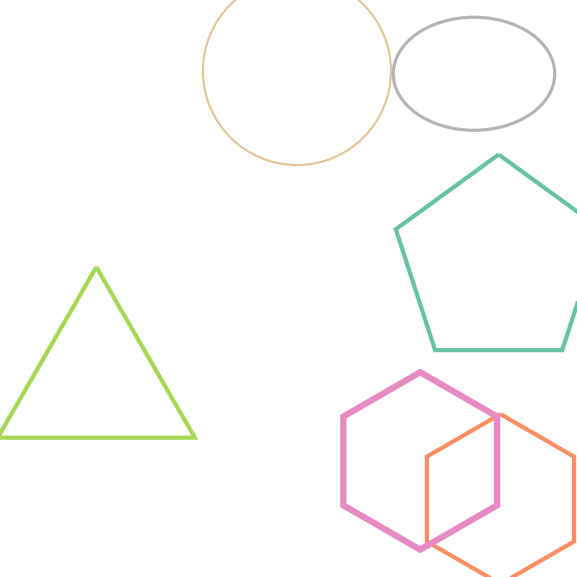[{"shape": "pentagon", "thickness": 2, "radius": 0.94, "center": [0.863, 0.544]}, {"shape": "hexagon", "thickness": 2, "radius": 0.74, "center": [0.867, 0.135]}, {"shape": "hexagon", "thickness": 3, "radius": 0.77, "center": [0.728, 0.201]}, {"shape": "triangle", "thickness": 2, "radius": 0.99, "center": [0.167, 0.34]}, {"shape": "circle", "thickness": 1, "radius": 0.81, "center": [0.514, 0.876]}, {"shape": "oval", "thickness": 1.5, "radius": 0.7, "center": [0.821, 0.871]}]